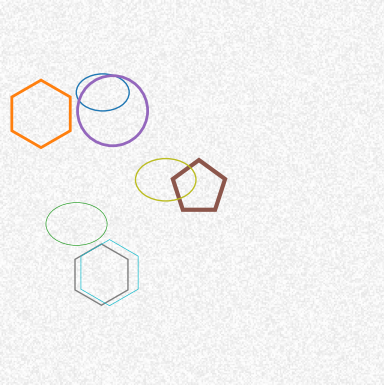[{"shape": "oval", "thickness": 1, "radius": 0.34, "center": [0.267, 0.76]}, {"shape": "hexagon", "thickness": 2, "radius": 0.44, "center": [0.107, 0.704]}, {"shape": "oval", "thickness": 0.5, "radius": 0.4, "center": [0.199, 0.418]}, {"shape": "circle", "thickness": 2, "radius": 0.46, "center": [0.292, 0.712]}, {"shape": "pentagon", "thickness": 3, "radius": 0.36, "center": [0.517, 0.513]}, {"shape": "hexagon", "thickness": 1, "radius": 0.4, "center": [0.264, 0.287]}, {"shape": "oval", "thickness": 1, "radius": 0.39, "center": [0.43, 0.533]}, {"shape": "hexagon", "thickness": 0.5, "radius": 0.43, "center": [0.285, 0.292]}]